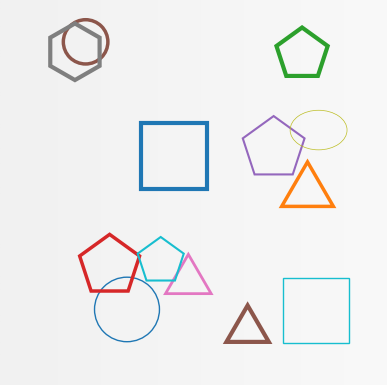[{"shape": "square", "thickness": 3, "radius": 0.43, "center": [0.45, 0.595]}, {"shape": "circle", "thickness": 1, "radius": 0.42, "center": [0.328, 0.196]}, {"shape": "triangle", "thickness": 2.5, "radius": 0.38, "center": [0.794, 0.502]}, {"shape": "pentagon", "thickness": 3, "radius": 0.35, "center": [0.78, 0.859]}, {"shape": "pentagon", "thickness": 2.5, "radius": 0.41, "center": [0.283, 0.31]}, {"shape": "pentagon", "thickness": 1.5, "radius": 0.42, "center": [0.706, 0.615]}, {"shape": "triangle", "thickness": 3, "radius": 0.32, "center": [0.639, 0.144]}, {"shape": "circle", "thickness": 2.5, "radius": 0.29, "center": [0.221, 0.891]}, {"shape": "triangle", "thickness": 2, "radius": 0.34, "center": [0.486, 0.271]}, {"shape": "hexagon", "thickness": 3, "radius": 0.37, "center": [0.193, 0.866]}, {"shape": "oval", "thickness": 0.5, "radius": 0.37, "center": [0.822, 0.662]}, {"shape": "square", "thickness": 1, "radius": 0.43, "center": [0.815, 0.193]}, {"shape": "pentagon", "thickness": 1.5, "radius": 0.31, "center": [0.415, 0.322]}]